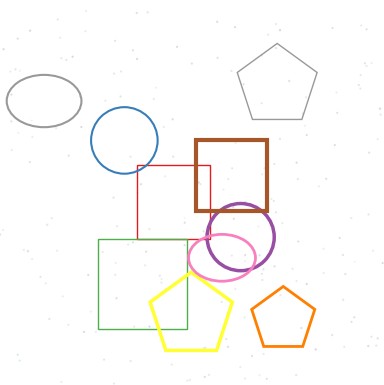[{"shape": "square", "thickness": 1, "radius": 0.48, "center": [0.451, 0.475]}, {"shape": "circle", "thickness": 1.5, "radius": 0.43, "center": [0.323, 0.635]}, {"shape": "square", "thickness": 1, "radius": 0.58, "center": [0.37, 0.262]}, {"shape": "circle", "thickness": 2.5, "radius": 0.44, "center": [0.625, 0.384]}, {"shape": "pentagon", "thickness": 2, "radius": 0.43, "center": [0.736, 0.17]}, {"shape": "pentagon", "thickness": 2.5, "radius": 0.56, "center": [0.497, 0.181]}, {"shape": "square", "thickness": 3, "radius": 0.46, "center": [0.602, 0.545]}, {"shape": "oval", "thickness": 2, "radius": 0.43, "center": [0.577, 0.33]}, {"shape": "oval", "thickness": 1.5, "radius": 0.49, "center": [0.114, 0.738]}, {"shape": "pentagon", "thickness": 1, "radius": 0.55, "center": [0.72, 0.778]}]